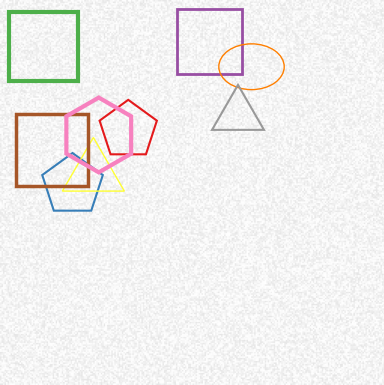[{"shape": "pentagon", "thickness": 1.5, "radius": 0.39, "center": [0.333, 0.662]}, {"shape": "pentagon", "thickness": 1.5, "radius": 0.41, "center": [0.188, 0.52]}, {"shape": "square", "thickness": 3, "radius": 0.45, "center": [0.114, 0.88]}, {"shape": "square", "thickness": 2, "radius": 0.43, "center": [0.544, 0.892]}, {"shape": "oval", "thickness": 1, "radius": 0.42, "center": [0.653, 0.827]}, {"shape": "triangle", "thickness": 1, "radius": 0.46, "center": [0.243, 0.55]}, {"shape": "square", "thickness": 2.5, "radius": 0.47, "center": [0.135, 0.611]}, {"shape": "hexagon", "thickness": 3, "radius": 0.49, "center": [0.257, 0.649]}, {"shape": "triangle", "thickness": 1.5, "radius": 0.39, "center": [0.618, 0.702]}]